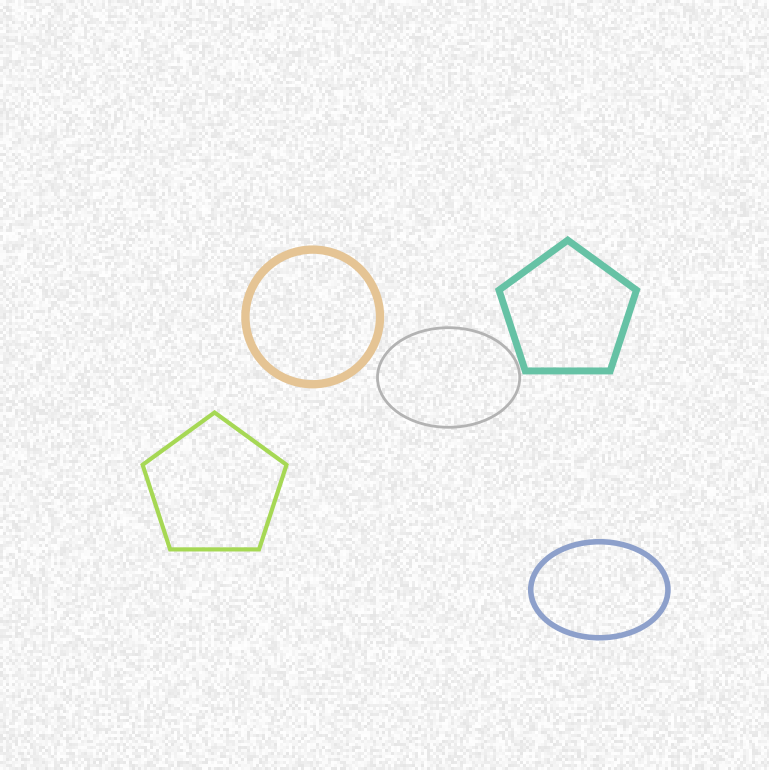[{"shape": "pentagon", "thickness": 2.5, "radius": 0.47, "center": [0.737, 0.594]}, {"shape": "oval", "thickness": 2, "radius": 0.45, "center": [0.778, 0.234]}, {"shape": "pentagon", "thickness": 1.5, "radius": 0.49, "center": [0.279, 0.366]}, {"shape": "circle", "thickness": 3, "radius": 0.44, "center": [0.406, 0.588]}, {"shape": "oval", "thickness": 1, "radius": 0.46, "center": [0.583, 0.51]}]